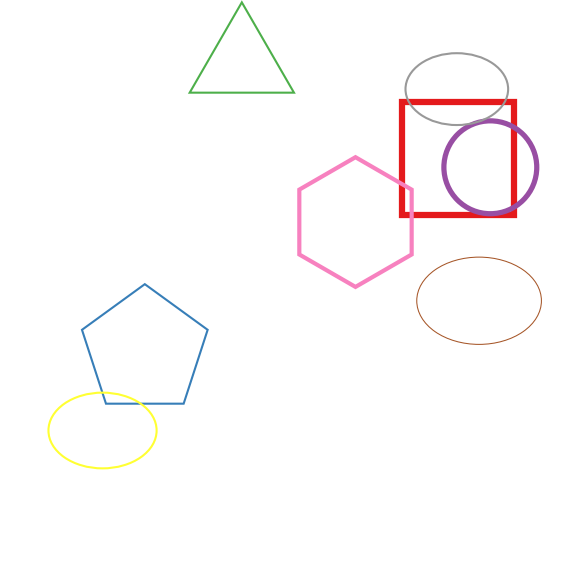[{"shape": "square", "thickness": 3, "radius": 0.49, "center": [0.793, 0.725]}, {"shape": "pentagon", "thickness": 1, "radius": 0.57, "center": [0.251, 0.393]}, {"shape": "triangle", "thickness": 1, "radius": 0.52, "center": [0.419, 0.891]}, {"shape": "circle", "thickness": 2.5, "radius": 0.4, "center": [0.849, 0.709]}, {"shape": "oval", "thickness": 1, "radius": 0.47, "center": [0.178, 0.254]}, {"shape": "oval", "thickness": 0.5, "radius": 0.54, "center": [0.83, 0.478]}, {"shape": "hexagon", "thickness": 2, "radius": 0.56, "center": [0.616, 0.615]}, {"shape": "oval", "thickness": 1, "radius": 0.44, "center": [0.791, 0.845]}]